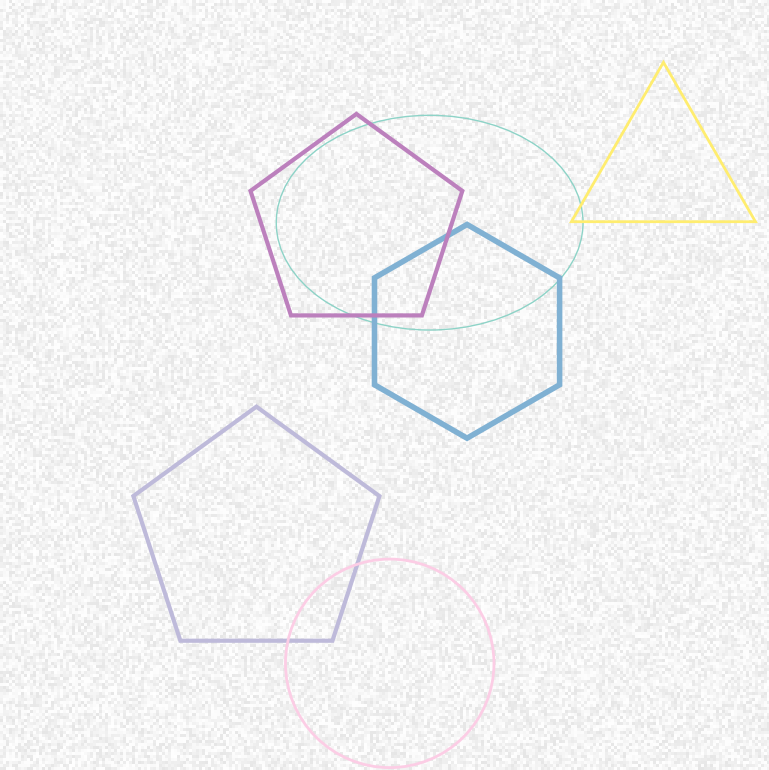[{"shape": "oval", "thickness": 0.5, "radius": 1.0, "center": [0.558, 0.711]}, {"shape": "pentagon", "thickness": 1.5, "radius": 0.84, "center": [0.333, 0.304]}, {"shape": "hexagon", "thickness": 2, "radius": 0.69, "center": [0.607, 0.57]}, {"shape": "circle", "thickness": 1, "radius": 0.68, "center": [0.506, 0.139]}, {"shape": "pentagon", "thickness": 1.5, "radius": 0.72, "center": [0.463, 0.707]}, {"shape": "triangle", "thickness": 1, "radius": 0.69, "center": [0.862, 0.781]}]